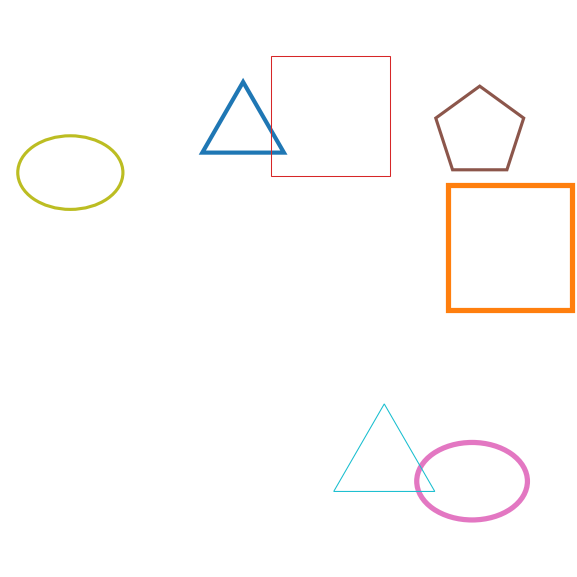[{"shape": "triangle", "thickness": 2, "radius": 0.41, "center": [0.421, 0.776]}, {"shape": "square", "thickness": 2.5, "radius": 0.54, "center": [0.884, 0.57]}, {"shape": "square", "thickness": 0.5, "radius": 0.52, "center": [0.572, 0.799]}, {"shape": "pentagon", "thickness": 1.5, "radius": 0.4, "center": [0.831, 0.77]}, {"shape": "oval", "thickness": 2.5, "radius": 0.48, "center": [0.817, 0.166]}, {"shape": "oval", "thickness": 1.5, "radius": 0.46, "center": [0.122, 0.7]}, {"shape": "triangle", "thickness": 0.5, "radius": 0.51, "center": [0.665, 0.199]}]